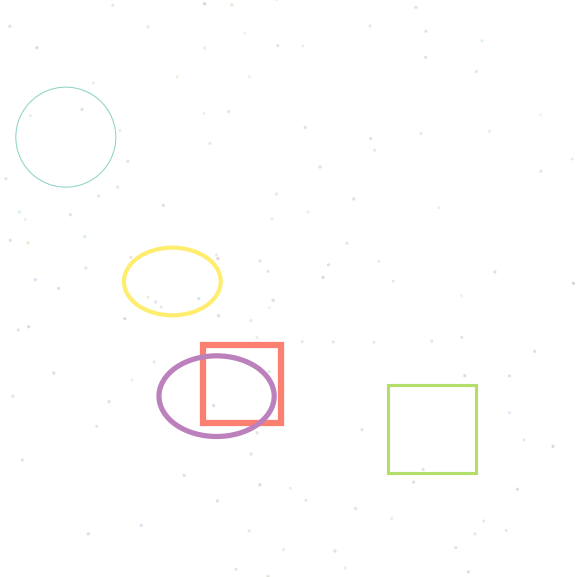[{"shape": "circle", "thickness": 0.5, "radius": 0.43, "center": [0.114, 0.762]}, {"shape": "square", "thickness": 3, "radius": 0.33, "center": [0.419, 0.334]}, {"shape": "square", "thickness": 1.5, "radius": 0.38, "center": [0.748, 0.255]}, {"shape": "oval", "thickness": 2.5, "radius": 0.5, "center": [0.375, 0.313]}, {"shape": "oval", "thickness": 2, "radius": 0.42, "center": [0.298, 0.512]}]